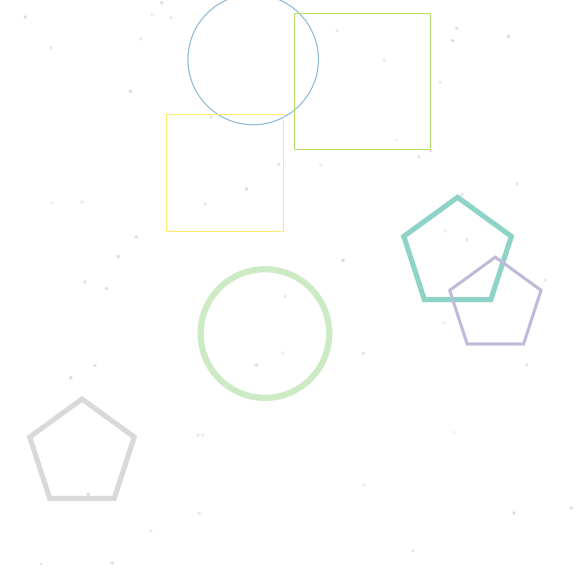[{"shape": "pentagon", "thickness": 2.5, "radius": 0.49, "center": [0.792, 0.56]}, {"shape": "pentagon", "thickness": 1.5, "radius": 0.42, "center": [0.858, 0.471]}, {"shape": "circle", "thickness": 0.5, "radius": 0.56, "center": [0.438, 0.896]}, {"shape": "square", "thickness": 0.5, "radius": 0.59, "center": [0.627, 0.859]}, {"shape": "pentagon", "thickness": 2.5, "radius": 0.48, "center": [0.142, 0.213]}, {"shape": "circle", "thickness": 3, "radius": 0.56, "center": [0.459, 0.422]}, {"shape": "square", "thickness": 0.5, "radius": 0.5, "center": [0.389, 0.701]}]